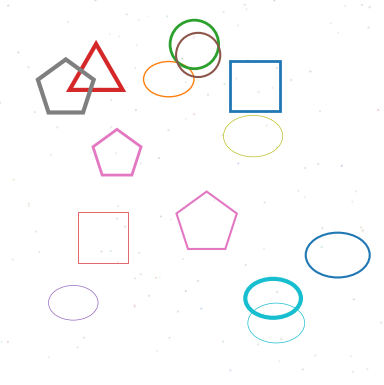[{"shape": "square", "thickness": 2, "radius": 0.32, "center": [0.662, 0.776]}, {"shape": "oval", "thickness": 1.5, "radius": 0.42, "center": [0.877, 0.337]}, {"shape": "oval", "thickness": 1, "radius": 0.33, "center": [0.438, 0.794]}, {"shape": "circle", "thickness": 2, "radius": 0.32, "center": [0.505, 0.885]}, {"shape": "square", "thickness": 0.5, "radius": 0.33, "center": [0.267, 0.383]}, {"shape": "triangle", "thickness": 3, "radius": 0.4, "center": [0.25, 0.806]}, {"shape": "oval", "thickness": 0.5, "radius": 0.32, "center": [0.19, 0.214]}, {"shape": "circle", "thickness": 1.5, "radius": 0.29, "center": [0.515, 0.857]}, {"shape": "pentagon", "thickness": 1.5, "radius": 0.41, "center": [0.537, 0.42]}, {"shape": "pentagon", "thickness": 2, "radius": 0.33, "center": [0.304, 0.598]}, {"shape": "pentagon", "thickness": 3, "radius": 0.38, "center": [0.171, 0.769]}, {"shape": "oval", "thickness": 0.5, "radius": 0.38, "center": [0.657, 0.646]}, {"shape": "oval", "thickness": 3, "radius": 0.36, "center": [0.709, 0.225]}, {"shape": "oval", "thickness": 0.5, "radius": 0.37, "center": [0.718, 0.161]}]